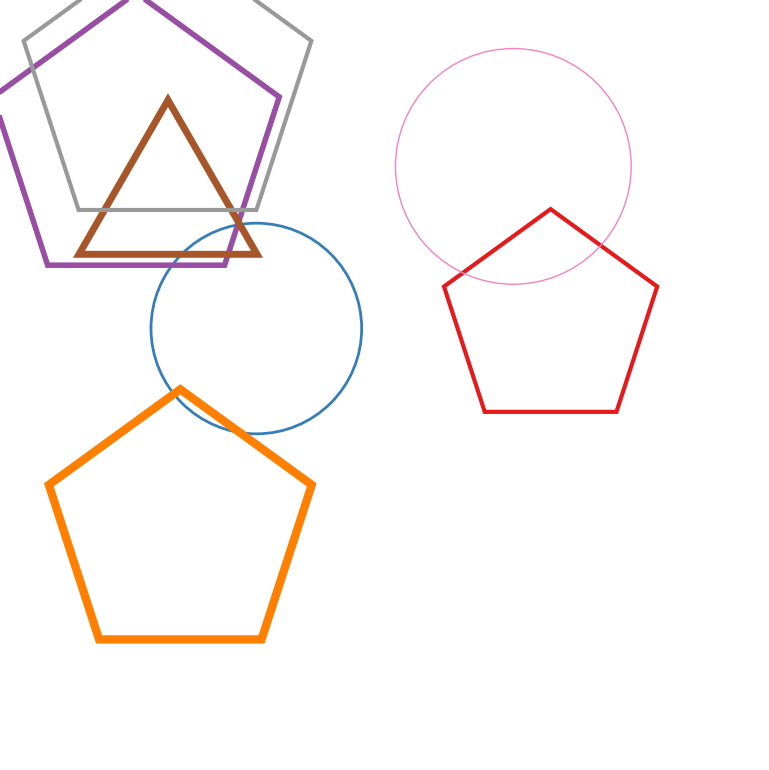[{"shape": "pentagon", "thickness": 1.5, "radius": 0.73, "center": [0.715, 0.583]}, {"shape": "circle", "thickness": 1, "radius": 0.68, "center": [0.333, 0.573]}, {"shape": "pentagon", "thickness": 2, "radius": 0.98, "center": [0.177, 0.814]}, {"shape": "pentagon", "thickness": 3, "radius": 0.9, "center": [0.234, 0.315]}, {"shape": "triangle", "thickness": 2.5, "radius": 0.67, "center": [0.218, 0.737]}, {"shape": "circle", "thickness": 0.5, "radius": 0.77, "center": [0.667, 0.784]}, {"shape": "pentagon", "thickness": 1.5, "radius": 0.98, "center": [0.218, 0.886]}]